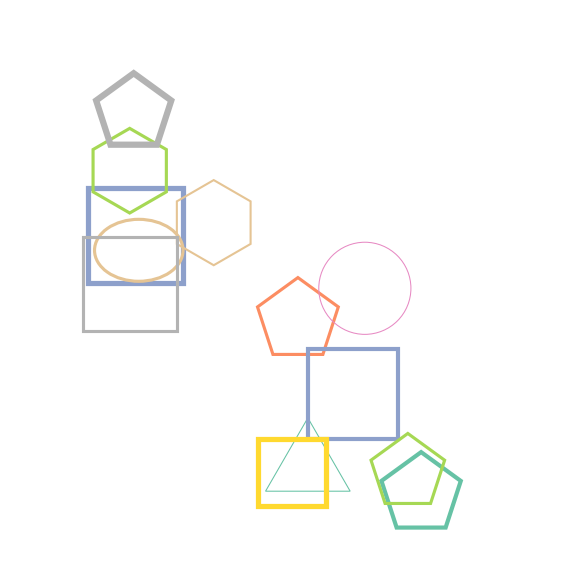[{"shape": "pentagon", "thickness": 2, "radius": 0.36, "center": [0.729, 0.144]}, {"shape": "triangle", "thickness": 0.5, "radius": 0.42, "center": [0.533, 0.191]}, {"shape": "pentagon", "thickness": 1.5, "radius": 0.37, "center": [0.516, 0.445]}, {"shape": "square", "thickness": 2, "radius": 0.39, "center": [0.611, 0.316]}, {"shape": "square", "thickness": 2.5, "radius": 0.41, "center": [0.234, 0.591]}, {"shape": "circle", "thickness": 0.5, "radius": 0.4, "center": [0.632, 0.5]}, {"shape": "pentagon", "thickness": 1.5, "radius": 0.34, "center": [0.706, 0.182]}, {"shape": "hexagon", "thickness": 1.5, "radius": 0.37, "center": [0.225, 0.704]}, {"shape": "square", "thickness": 2.5, "radius": 0.29, "center": [0.506, 0.181]}, {"shape": "hexagon", "thickness": 1, "radius": 0.37, "center": [0.37, 0.614]}, {"shape": "oval", "thickness": 1.5, "radius": 0.38, "center": [0.24, 0.566]}, {"shape": "square", "thickness": 1.5, "radius": 0.41, "center": [0.225, 0.507]}, {"shape": "pentagon", "thickness": 3, "radius": 0.34, "center": [0.232, 0.804]}]